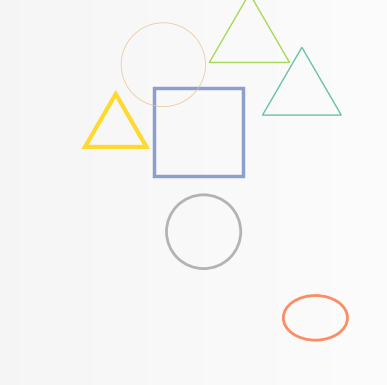[{"shape": "triangle", "thickness": 1, "radius": 0.59, "center": [0.779, 0.76]}, {"shape": "oval", "thickness": 2, "radius": 0.41, "center": [0.814, 0.174]}, {"shape": "square", "thickness": 2.5, "radius": 0.57, "center": [0.511, 0.658]}, {"shape": "triangle", "thickness": 1, "radius": 0.6, "center": [0.644, 0.898]}, {"shape": "triangle", "thickness": 3, "radius": 0.46, "center": [0.299, 0.664]}, {"shape": "circle", "thickness": 0.5, "radius": 0.54, "center": [0.422, 0.832]}, {"shape": "circle", "thickness": 2, "radius": 0.48, "center": [0.525, 0.398]}]